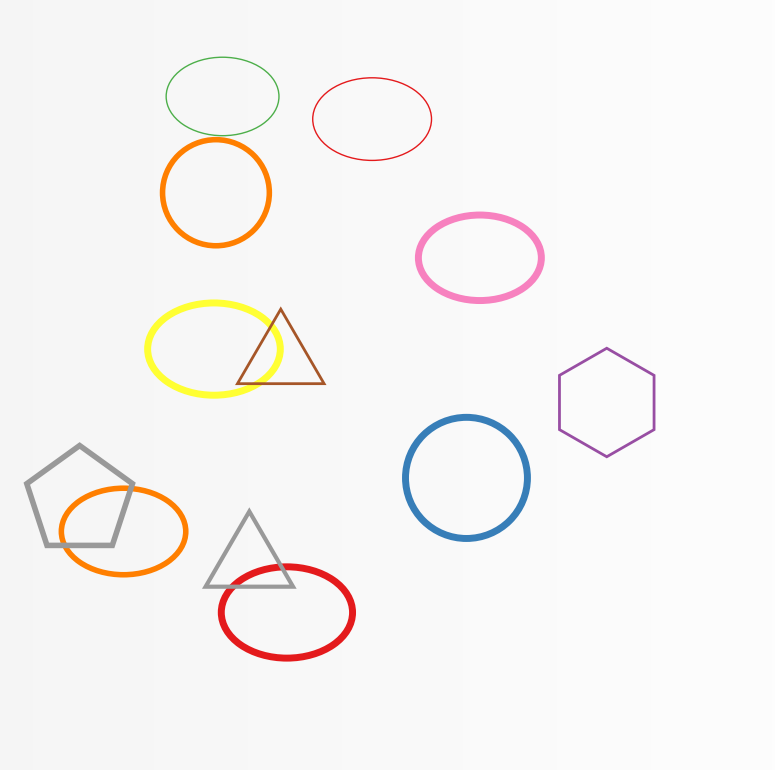[{"shape": "oval", "thickness": 2.5, "radius": 0.42, "center": [0.37, 0.205]}, {"shape": "oval", "thickness": 0.5, "radius": 0.38, "center": [0.48, 0.845]}, {"shape": "circle", "thickness": 2.5, "radius": 0.39, "center": [0.602, 0.379]}, {"shape": "oval", "thickness": 0.5, "radius": 0.36, "center": [0.287, 0.875]}, {"shape": "hexagon", "thickness": 1, "radius": 0.35, "center": [0.783, 0.477]}, {"shape": "circle", "thickness": 2, "radius": 0.34, "center": [0.279, 0.75]}, {"shape": "oval", "thickness": 2, "radius": 0.4, "center": [0.159, 0.31]}, {"shape": "oval", "thickness": 2.5, "radius": 0.43, "center": [0.276, 0.547]}, {"shape": "triangle", "thickness": 1, "radius": 0.32, "center": [0.362, 0.534]}, {"shape": "oval", "thickness": 2.5, "radius": 0.4, "center": [0.619, 0.665]}, {"shape": "triangle", "thickness": 1.5, "radius": 0.33, "center": [0.322, 0.271]}, {"shape": "pentagon", "thickness": 2, "radius": 0.36, "center": [0.103, 0.35]}]